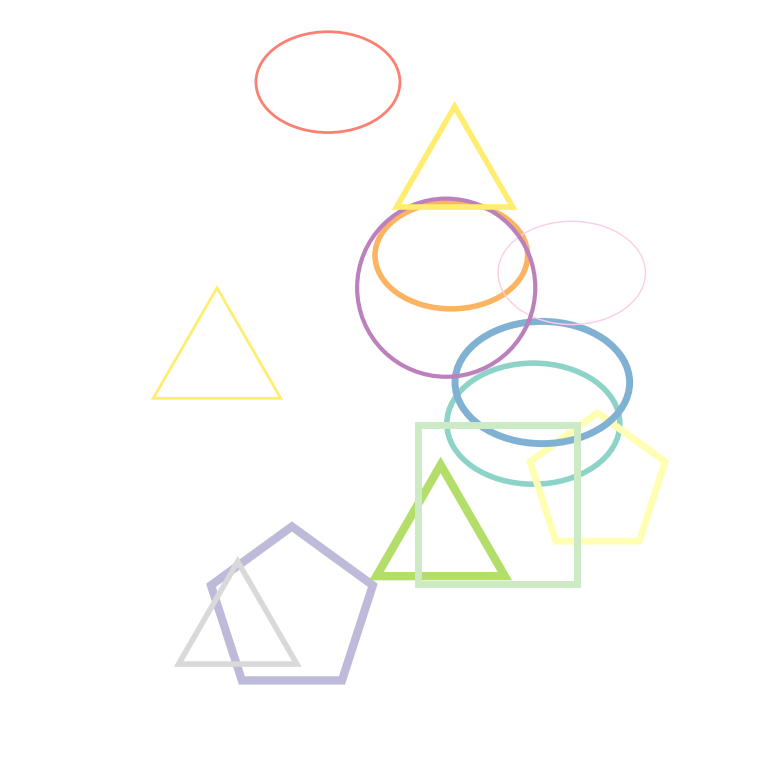[{"shape": "oval", "thickness": 2, "radius": 0.56, "center": [0.693, 0.45]}, {"shape": "pentagon", "thickness": 2.5, "radius": 0.46, "center": [0.776, 0.372]}, {"shape": "pentagon", "thickness": 3, "radius": 0.55, "center": [0.379, 0.206]}, {"shape": "oval", "thickness": 1, "radius": 0.47, "center": [0.426, 0.893]}, {"shape": "oval", "thickness": 2.5, "radius": 0.57, "center": [0.704, 0.503]}, {"shape": "oval", "thickness": 2, "radius": 0.5, "center": [0.586, 0.668]}, {"shape": "triangle", "thickness": 3, "radius": 0.48, "center": [0.572, 0.3]}, {"shape": "oval", "thickness": 0.5, "radius": 0.48, "center": [0.743, 0.646]}, {"shape": "triangle", "thickness": 2, "radius": 0.44, "center": [0.309, 0.182]}, {"shape": "circle", "thickness": 1.5, "radius": 0.58, "center": [0.579, 0.626]}, {"shape": "square", "thickness": 2.5, "radius": 0.51, "center": [0.646, 0.345]}, {"shape": "triangle", "thickness": 1, "radius": 0.48, "center": [0.282, 0.531]}, {"shape": "triangle", "thickness": 2, "radius": 0.44, "center": [0.59, 0.775]}]